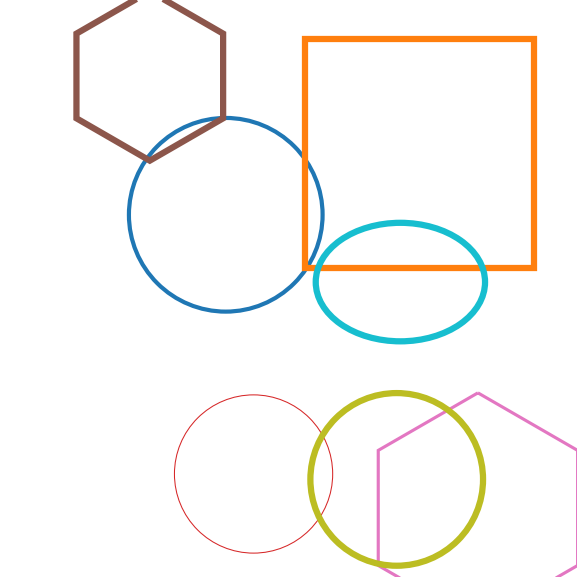[{"shape": "circle", "thickness": 2, "radius": 0.84, "center": [0.391, 0.627]}, {"shape": "square", "thickness": 3, "radius": 0.99, "center": [0.726, 0.733]}, {"shape": "circle", "thickness": 0.5, "radius": 0.69, "center": [0.439, 0.178]}, {"shape": "hexagon", "thickness": 3, "radius": 0.73, "center": [0.259, 0.868]}, {"shape": "hexagon", "thickness": 1.5, "radius": 1.0, "center": [0.828, 0.12]}, {"shape": "circle", "thickness": 3, "radius": 0.75, "center": [0.687, 0.169]}, {"shape": "oval", "thickness": 3, "radius": 0.73, "center": [0.693, 0.511]}]